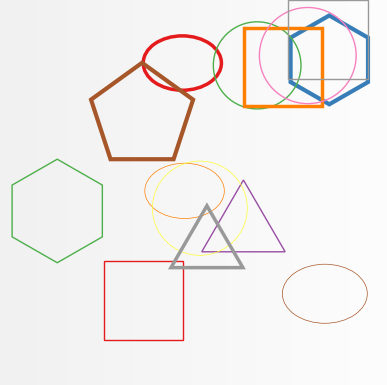[{"shape": "square", "thickness": 1, "radius": 0.51, "center": [0.37, 0.22]}, {"shape": "oval", "thickness": 2.5, "radius": 0.5, "center": [0.471, 0.836]}, {"shape": "hexagon", "thickness": 3, "radius": 0.58, "center": [0.85, 0.844]}, {"shape": "hexagon", "thickness": 1, "radius": 0.67, "center": [0.148, 0.452]}, {"shape": "circle", "thickness": 1, "radius": 0.57, "center": [0.664, 0.83]}, {"shape": "triangle", "thickness": 1, "radius": 0.62, "center": [0.628, 0.408]}, {"shape": "square", "thickness": 2.5, "radius": 0.51, "center": [0.73, 0.825]}, {"shape": "oval", "thickness": 0.5, "radius": 0.51, "center": [0.476, 0.504]}, {"shape": "circle", "thickness": 0.5, "radius": 0.61, "center": [0.516, 0.459]}, {"shape": "pentagon", "thickness": 3, "radius": 0.69, "center": [0.367, 0.698]}, {"shape": "oval", "thickness": 0.5, "radius": 0.55, "center": [0.838, 0.237]}, {"shape": "circle", "thickness": 1, "radius": 0.62, "center": [0.794, 0.856]}, {"shape": "square", "thickness": 1, "radius": 0.51, "center": [0.846, 0.898]}, {"shape": "triangle", "thickness": 2.5, "radius": 0.54, "center": [0.534, 0.358]}]